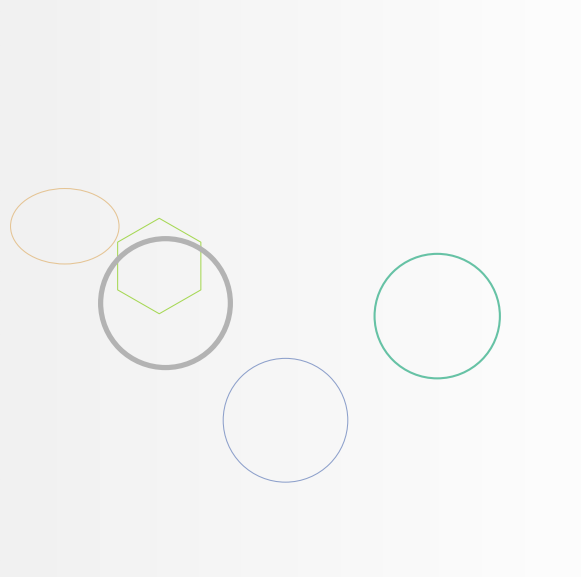[{"shape": "circle", "thickness": 1, "radius": 0.54, "center": [0.752, 0.452]}, {"shape": "circle", "thickness": 0.5, "radius": 0.54, "center": [0.491, 0.271]}, {"shape": "hexagon", "thickness": 0.5, "radius": 0.41, "center": [0.274, 0.538]}, {"shape": "oval", "thickness": 0.5, "radius": 0.47, "center": [0.111, 0.607]}, {"shape": "circle", "thickness": 2.5, "radius": 0.56, "center": [0.285, 0.474]}]